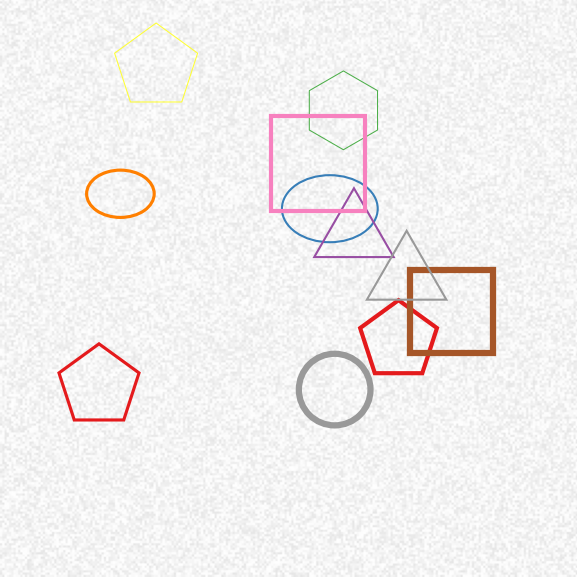[{"shape": "pentagon", "thickness": 1.5, "radius": 0.36, "center": [0.171, 0.331]}, {"shape": "pentagon", "thickness": 2, "radius": 0.35, "center": [0.69, 0.409]}, {"shape": "oval", "thickness": 1, "radius": 0.41, "center": [0.571, 0.638]}, {"shape": "hexagon", "thickness": 0.5, "radius": 0.34, "center": [0.595, 0.808]}, {"shape": "triangle", "thickness": 1, "radius": 0.4, "center": [0.613, 0.594]}, {"shape": "oval", "thickness": 1.5, "radius": 0.29, "center": [0.208, 0.664]}, {"shape": "pentagon", "thickness": 0.5, "radius": 0.38, "center": [0.27, 0.884]}, {"shape": "square", "thickness": 3, "radius": 0.36, "center": [0.781, 0.459]}, {"shape": "square", "thickness": 2, "radius": 0.41, "center": [0.551, 0.717]}, {"shape": "triangle", "thickness": 1, "radius": 0.4, "center": [0.704, 0.52]}, {"shape": "circle", "thickness": 3, "radius": 0.31, "center": [0.58, 0.325]}]